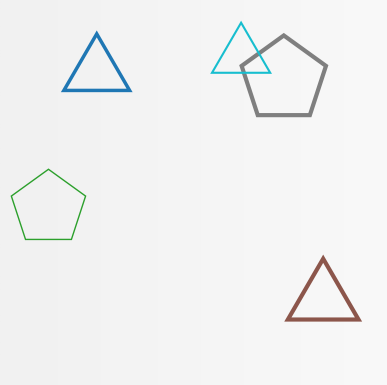[{"shape": "triangle", "thickness": 2.5, "radius": 0.49, "center": [0.25, 0.814]}, {"shape": "pentagon", "thickness": 1, "radius": 0.5, "center": [0.125, 0.46]}, {"shape": "triangle", "thickness": 3, "radius": 0.53, "center": [0.834, 0.223]}, {"shape": "pentagon", "thickness": 3, "radius": 0.57, "center": [0.732, 0.794]}, {"shape": "triangle", "thickness": 1.5, "radius": 0.43, "center": [0.622, 0.854]}]